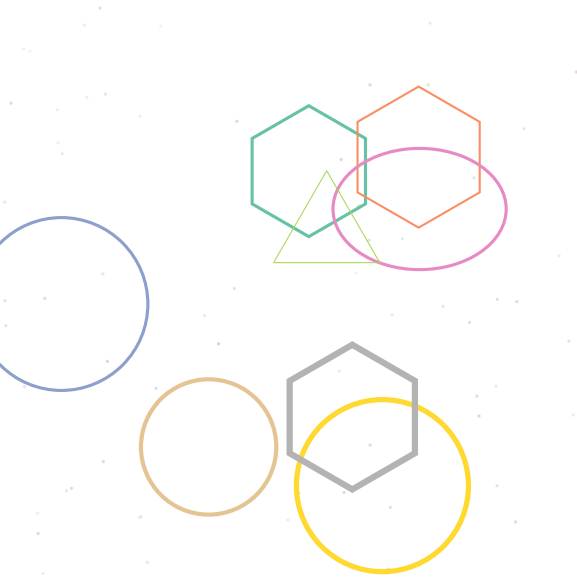[{"shape": "hexagon", "thickness": 1.5, "radius": 0.57, "center": [0.535, 0.703]}, {"shape": "hexagon", "thickness": 1, "radius": 0.61, "center": [0.725, 0.727]}, {"shape": "circle", "thickness": 1.5, "radius": 0.75, "center": [0.106, 0.473]}, {"shape": "oval", "thickness": 1.5, "radius": 0.75, "center": [0.727, 0.637]}, {"shape": "triangle", "thickness": 0.5, "radius": 0.53, "center": [0.566, 0.597]}, {"shape": "circle", "thickness": 2.5, "radius": 0.74, "center": [0.662, 0.158]}, {"shape": "circle", "thickness": 2, "radius": 0.59, "center": [0.361, 0.225]}, {"shape": "hexagon", "thickness": 3, "radius": 0.63, "center": [0.61, 0.277]}]